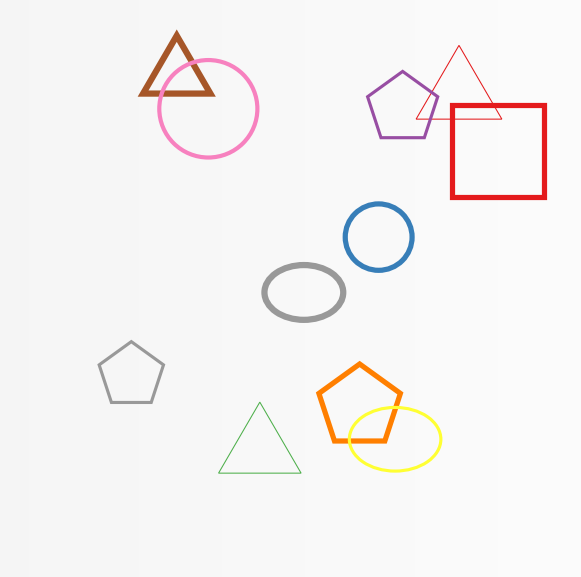[{"shape": "triangle", "thickness": 0.5, "radius": 0.43, "center": [0.79, 0.835]}, {"shape": "square", "thickness": 2.5, "radius": 0.4, "center": [0.857, 0.738]}, {"shape": "circle", "thickness": 2.5, "radius": 0.29, "center": [0.651, 0.589]}, {"shape": "triangle", "thickness": 0.5, "radius": 0.41, "center": [0.447, 0.221]}, {"shape": "pentagon", "thickness": 1.5, "radius": 0.32, "center": [0.693, 0.812]}, {"shape": "pentagon", "thickness": 2.5, "radius": 0.37, "center": [0.619, 0.295]}, {"shape": "oval", "thickness": 1.5, "radius": 0.39, "center": [0.68, 0.239]}, {"shape": "triangle", "thickness": 3, "radius": 0.33, "center": [0.304, 0.871]}, {"shape": "circle", "thickness": 2, "radius": 0.42, "center": [0.358, 0.811]}, {"shape": "pentagon", "thickness": 1.5, "radius": 0.29, "center": [0.226, 0.349]}, {"shape": "oval", "thickness": 3, "radius": 0.34, "center": [0.523, 0.493]}]